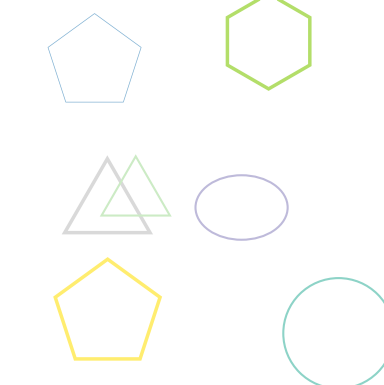[{"shape": "circle", "thickness": 1.5, "radius": 0.72, "center": [0.879, 0.134]}, {"shape": "oval", "thickness": 1.5, "radius": 0.6, "center": [0.627, 0.461]}, {"shape": "pentagon", "thickness": 0.5, "radius": 0.64, "center": [0.246, 0.838]}, {"shape": "hexagon", "thickness": 2.5, "radius": 0.62, "center": [0.698, 0.893]}, {"shape": "triangle", "thickness": 2.5, "radius": 0.64, "center": [0.279, 0.46]}, {"shape": "triangle", "thickness": 1.5, "radius": 0.51, "center": [0.353, 0.491]}, {"shape": "pentagon", "thickness": 2.5, "radius": 0.72, "center": [0.28, 0.184]}]